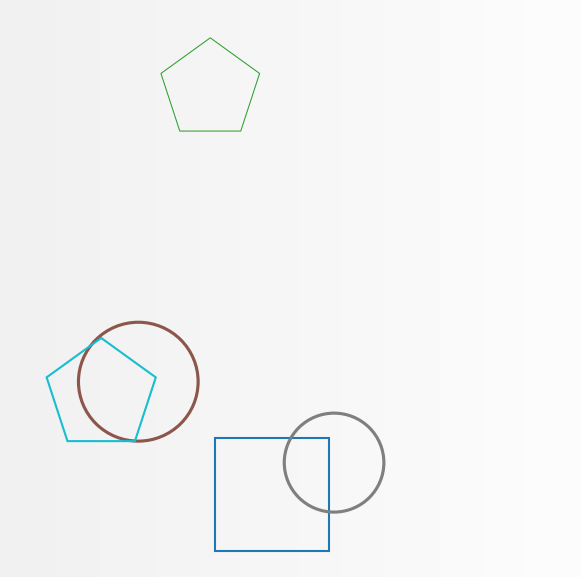[{"shape": "square", "thickness": 1, "radius": 0.49, "center": [0.468, 0.143]}, {"shape": "pentagon", "thickness": 0.5, "radius": 0.45, "center": [0.362, 0.844]}, {"shape": "circle", "thickness": 1.5, "radius": 0.51, "center": [0.238, 0.338]}, {"shape": "circle", "thickness": 1.5, "radius": 0.43, "center": [0.575, 0.198]}, {"shape": "pentagon", "thickness": 1, "radius": 0.49, "center": [0.174, 0.315]}]